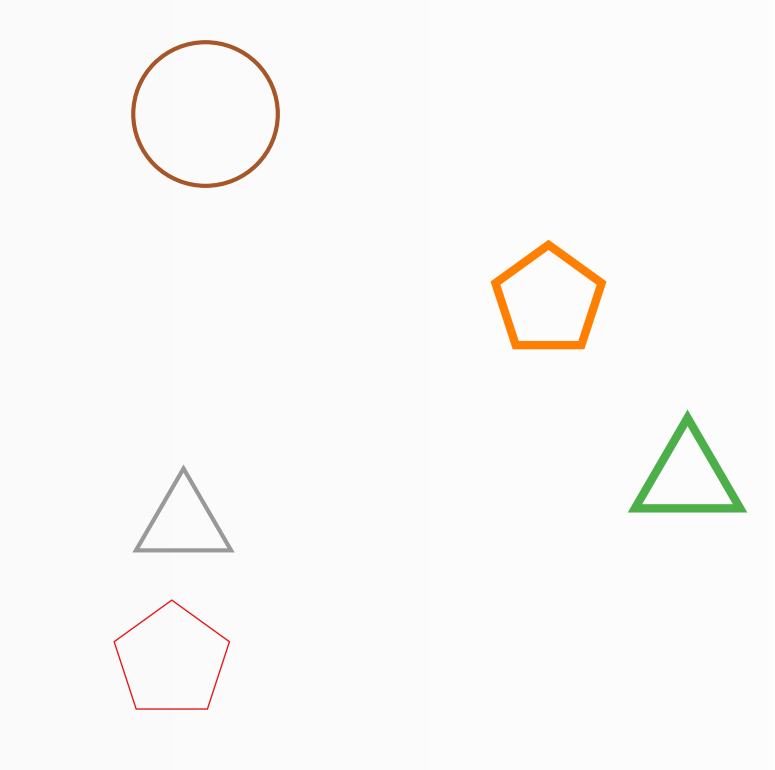[{"shape": "pentagon", "thickness": 0.5, "radius": 0.39, "center": [0.222, 0.142]}, {"shape": "triangle", "thickness": 3, "radius": 0.39, "center": [0.887, 0.379]}, {"shape": "pentagon", "thickness": 3, "radius": 0.36, "center": [0.708, 0.61]}, {"shape": "circle", "thickness": 1.5, "radius": 0.47, "center": [0.265, 0.852]}, {"shape": "triangle", "thickness": 1.5, "radius": 0.35, "center": [0.237, 0.321]}]